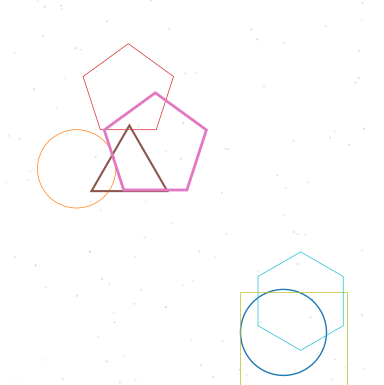[{"shape": "circle", "thickness": 1, "radius": 0.56, "center": [0.736, 0.137]}, {"shape": "circle", "thickness": 0.5, "radius": 0.51, "center": [0.199, 0.561]}, {"shape": "pentagon", "thickness": 0.5, "radius": 0.62, "center": [0.333, 0.763]}, {"shape": "triangle", "thickness": 1.5, "radius": 0.57, "center": [0.336, 0.56]}, {"shape": "pentagon", "thickness": 2, "radius": 0.7, "center": [0.403, 0.619]}, {"shape": "square", "thickness": 0.5, "radius": 0.7, "center": [0.763, 0.101]}, {"shape": "hexagon", "thickness": 0.5, "radius": 0.64, "center": [0.781, 0.218]}]